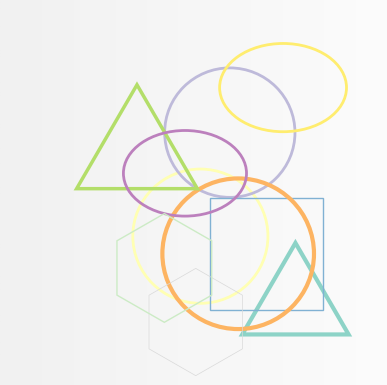[{"shape": "triangle", "thickness": 3, "radius": 0.79, "center": [0.762, 0.211]}, {"shape": "circle", "thickness": 2, "radius": 0.87, "center": [0.517, 0.387]}, {"shape": "circle", "thickness": 2, "radius": 0.84, "center": [0.593, 0.656]}, {"shape": "square", "thickness": 1, "radius": 0.72, "center": [0.687, 0.341]}, {"shape": "circle", "thickness": 3, "radius": 0.98, "center": [0.615, 0.341]}, {"shape": "triangle", "thickness": 2.5, "radius": 0.9, "center": [0.353, 0.6]}, {"shape": "hexagon", "thickness": 0.5, "radius": 0.7, "center": [0.505, 0.164]}, {"shape": "oval", "thickness": 2, "radius": 0.79, "center": [0.477, 0.55]}, {"shape": "hexagon", "thickness": 1, "radius": 0.71, "center": [0.424, 0.304]}, {"shape": "oval", "thickness": 2, "radius": 0.82, "center": [0.73, 0.772]}]